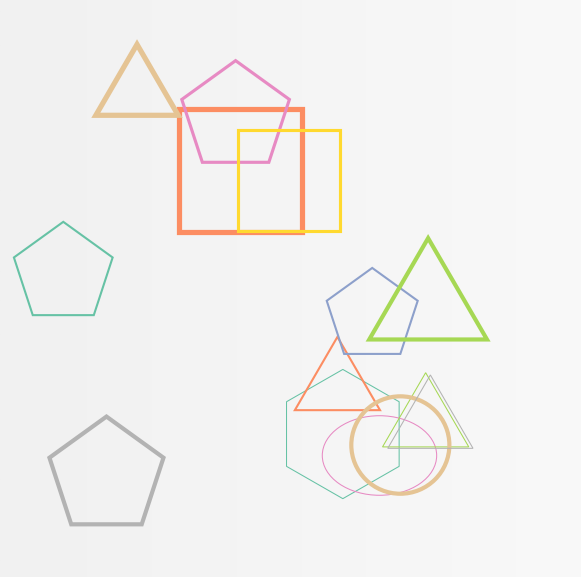[{"shape": "pentagon", "thickness": 1, "radius": 0.45, "center": [0.109, 0.526]}, {"shape": "hexagon", "thickness": 0.5, "radius": 0.56, "center": [0.59, 0.248]}, {"shape": "square", "thickness": 2.5, "radius": 0.53, "center": [0.414, 0.704]}, {"shape": "triangle", "thickness": 1, "radius": 0.42, "center": [0.581, 0.331]}, {"shape": "pentagon", "thickness": 1, "radius": 0.41, "center": [0.64, 0.453]}, {"shape": "oval", "thickness": 0.5, "radius": 0.49, "center": [0.653, 0.21]}, {"shape": "pentagon", "thickness": 1.5, "radius": 0.49, "center": [0.405, 0.797]}, {"shape": "triangle", "thickness": 2, "radius": 0.58, "center": [0.737, 0.47]}, {"shape": "triangle", "thickness": 0.5, "radius": 0.43, "center": [0.732, 0.268]}, {"shape": "square", "thickness": 1.5, "radius": 0.44, "center": [0.497, 0.687]}, {"shape": "circle", "thickness": 2, "radius": 0.42, "center": [0.689, 0.229]}, {"shape": "triangle", "thickness": 2.5, "radius": 0.41, "center": [0.236, 0.84]}, {"shape": "triangle", "thickness": 0.5, "radius": 0.42, "center": [0.74, 0.265]}, {"shape": "pentagon", "thickness": 2, "radius": 0.52, "center": [0.183, 0.175]}]